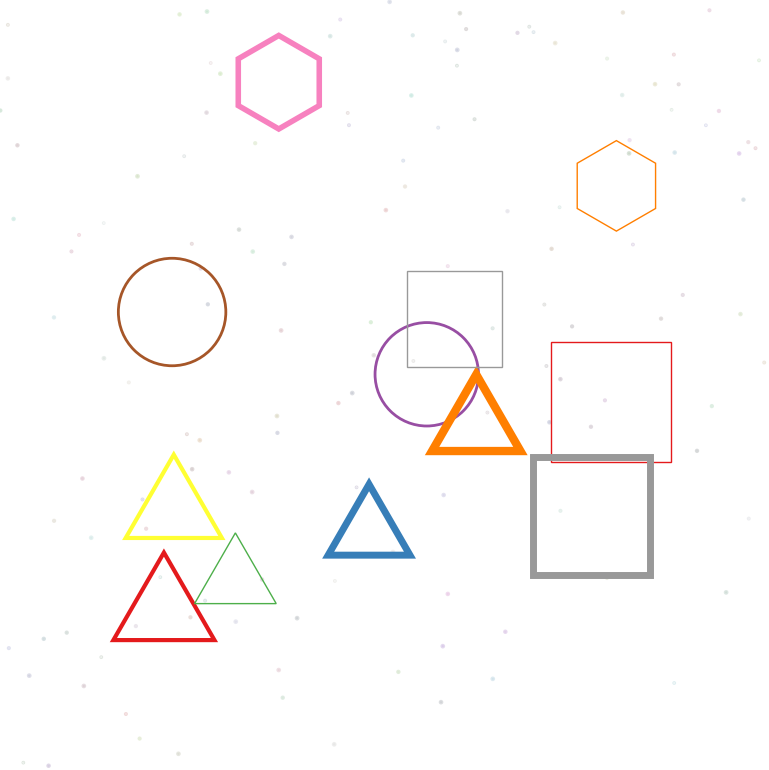[{"shape": "triangle", "thickness": 1.5, "radius": 0.38, "center": [0.213, 0.207]}, {"shape": "square", "thickness": 0.5, "radius": 0.39, "center": [0.794, 0.478]}, {"shape": "triangle", "thickness": 2.5, "radius": 0.31, "center": [0.479, 0.31]}, {"shape": "triangle", "thickness": 0.5, "radius": 0.31, "center": [0.306, 0.247]}, {"shape": "circle", "thickness": 1, "radius": 0.34, "center": [0.554, 0.514]}, {"shape": "triangle", "thickness": 3, "radius": 0.33, "center": [0.619, 0.447]}, {"shape": "hexagon", "thickness": 0.5, "radius": 0.29, "center": [0.801, 0.759]}, {"shape": "triangle", "thickness": 1.5, "radius": 0.36, "center": [0.226, 0.337]}, {"shape": "circle", "thickness": 1, "radius": 0.35, "center": [0.224, 0.595]}, {"shape": "hexagon", "thickness": 2, "radius": 0.3, "center": [0.362, 0.893]}, {"shape": "square", "thickness": 2.5, "radius": 0.38, "center": [0.768, 0.33]}, {"shape": "square", "thickness": 0.5, "radius": 0.31, "center": [0.59, 0.586]}]